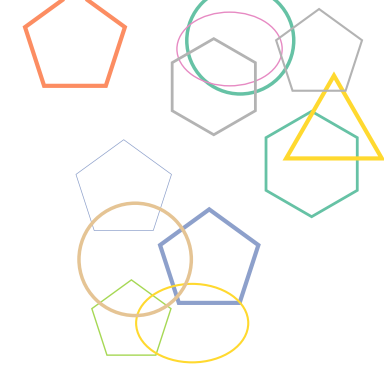[{"shape": "circle", "thickness": 2.5, "radius": 0.69, "center": [0.624, 0.895]}, {"shape": "hexagon", "thickness": 2, "radius": 0.68, "center": [0.809, 0.574]}, {"shape": "pentagon", "thickness": 3, "radius": 0.68, "center": [0.195, 0.887]}, {"shape": "pentagon", "thickness": 3, "radius": 0.67, "center": [0.543, 0.322]}, {"shape": "pentagon", "thickness": 0.5, "radius": 0.65, "center": [0.321, 0.507]}, {"shape": "oval", "thickness": 1, "radius": 0.68, "center": [0.596, 0.873]}, {"shape": "pentagon", "thickness": 1, "radius": 0.54, "center": [0.341, 0.165]}, {"shape": "oval", "thickness": 1.5, "radius": 0.73, "center": [0.499, 0.161]}, {"shape": "triangle", "thickness": 3, "radius": 0.72, "center": [0.867, 0.66]}, {"shape": "circle", "thickness": 2.5, "radius": 0.73, "center": [0.351, 0.326]}, {"shape": "hexagon", "thickness": 2, "radius": 0.62, "center": [0.555, 0.775]}, {"shape": "pentagon", "thickness": 1.5, "radius": 0.59, "center": [0.829, 0.859]}]